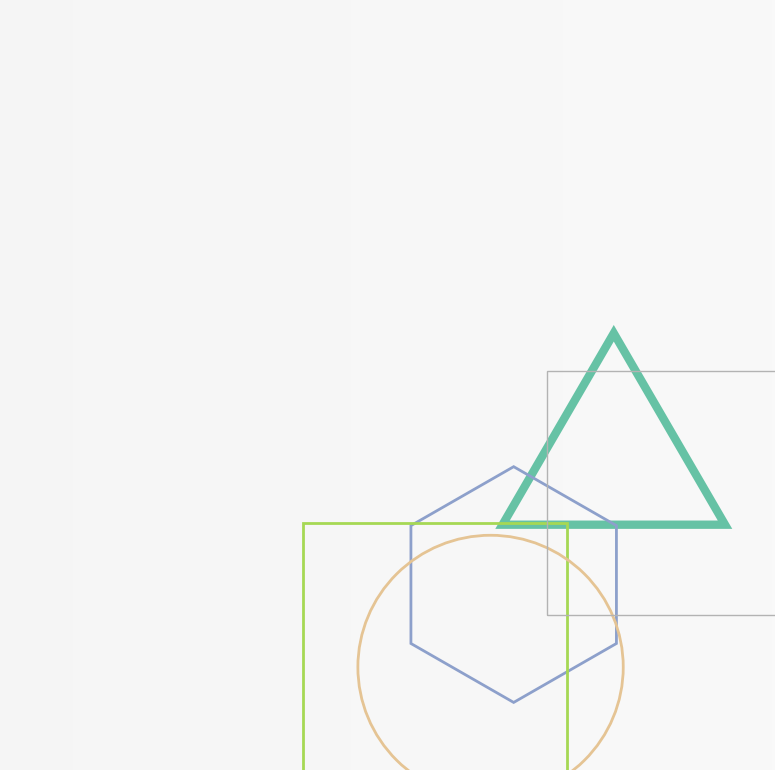[{"shape": "triangle", "thickness": 3, "radius": 0.83, "center": [0.792, 0.401]}, {"shape": "hexagon", "thickness": 1, "radius": 0.77, "center": [0.663, 0.241]}, {"shape": "square", "thickness": 1, "radius": 0.85, "center": [0.561, 0.15]}, {"shape": "circle", "thickness": 1, "radius": 0.86, "center": [0.633, 0.134]}, {"shape": "square", "thickness": 0.5, "radius": 0.79, "center": [0.864, 0.36]}]